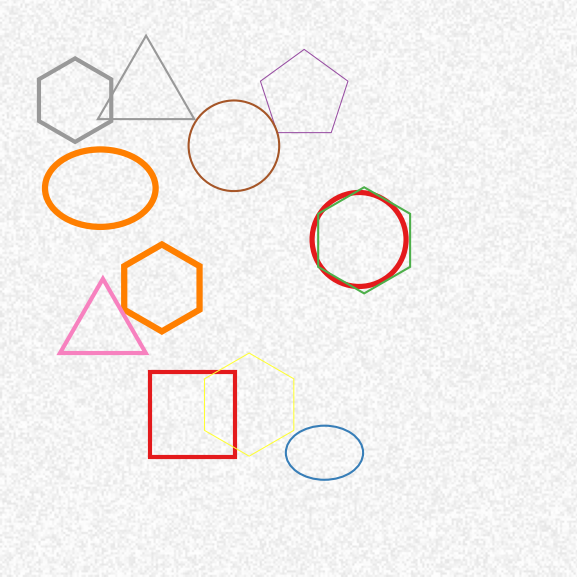[{"shape": "circle", "thickness": 2.5, "radius": 0.41, "center": [0.622, 0.584]}, {"shape": "square", "thickness": 2, "radius": 0.37, "center": [0.333, 0.281]}, {"shape": "oval", "thickness": 1, "radius": 0.33, "center": [0.562, 0.215]}, {"shape": "hexagon", "thickness": 1, "radius": 0.46, "center": [0.631, 0.583]}, {"shape": "pentagon", "thickness": 0.5, "radius": 0.4, "center": [0.527, 0.834]}, {"shape": "hexagon", "thickness": 3, "radius": 0.38, "center": [0.28, 0.501]}, {"shape": "oval", "thickness": 3, "radius": 0.48, "center": [0.174, 0.673]}, {"shape": "hexagon", "thickness": 0.5, "radius": 0.45, "center": [0.431, 0.299]}, {"shape": "circle", "thickness": 1, "radius": 0.39, "center": [0.405, 0.747]}, {"shape": "triangle", "thickness": 2, "radius": 0.43, "center": [0.178, 0.431]}, {"shape": "hexagon", "thickness": 2, "radius": 0.36, "center": [0.13, 0.826]}, {"shape": "triangle", "thickness": 1, "radius": 0.48, "center": [0.253, 0.841]}]